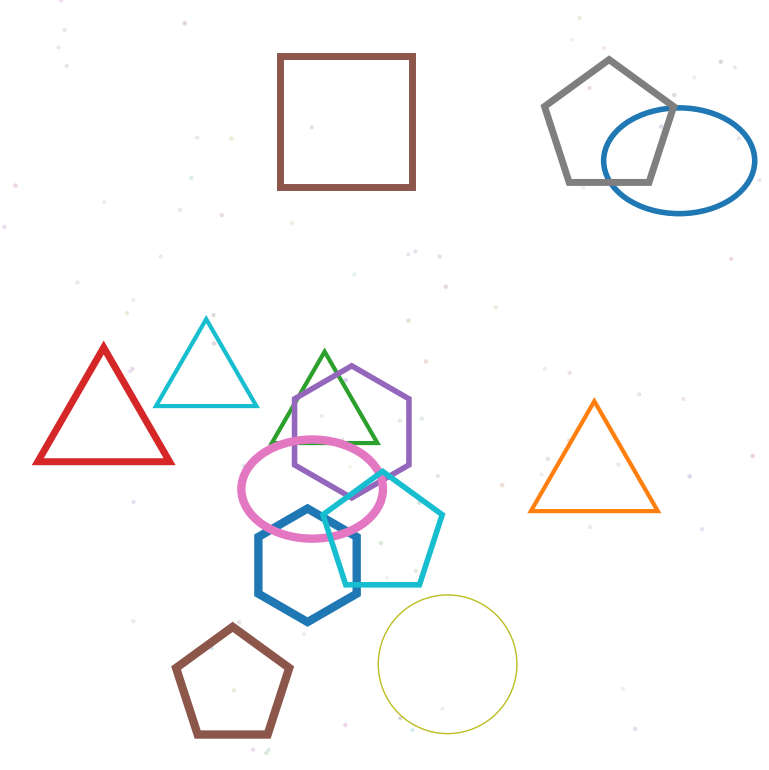[{"shape": "oval", "thickness": 2, "radius": 0.49, "center": [0.882, 0.791]}, {"shape": "hexagon", "thickness": 3, "radius": 0.37, "center": [0.399, 0.266]}, {"shape": "triangle", "thickness": 1.5, "radius": 0.48, "center": [0.772, 0.384]}, {"shape": "triangle", "thickness": 1.5, "radius": 0.4, "center": [0.422, 0.464]}, {"shape": "triangle", "thickness": 2.5, "radius": 0.49, "center": [0.135, 0.45]}, {"shape": "hexagon", "thickness": 2, "radius": 0.43, "center": [0.457, 0.439]}, {"shape": "pentagon", "thickness": 3, "radius": 0.39, "center": [0.302, 0.109]}, {"shape": "square", "thickness": 2.5, "radius": 0.43, "center": [0.449, 0.842]}, {"shape": "oval", "thickness": 3, "radius": 0.46, "center": [0.405, 0.365]}, {"shape": "pentagon", "thickness": 2.5, "radius": 0.44, "center": [0.791, 0.834]}, {"shape": "circle", "thickness": 0.5, "radius": 0.45, "center": [0.581, 0.137]}, {"shape": "triangle", "thickness": 1.5, "radius": 0.38, "center": [0.268, 0.51]}, {"shape": "pentagon", "thickness": 2, "radius": 0.41, "center": [0.497, 0.306]}]